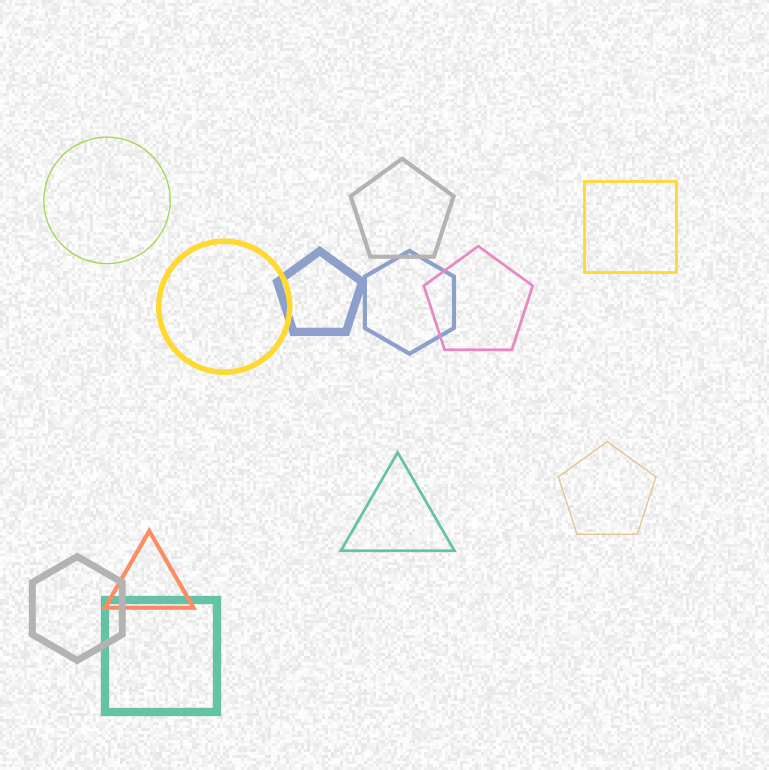[{"shape": "triangle", "thickness": 1, "radius": 0.43, "center": [0.516, 0.327]}, {"shape": "square", "thickness": 3, "radius": 0.36, "center": [0.21, 0.149]}, {"shape": "triangle", "thickness": 1.5, "radius": 0.33, "center": [0.194, 0.244]}, {"shape": "hexagon", "thickness": 1.5, "radius": 0.33, "center": [0.532, 0.607]}, {"shape": "pentagon", "thickness": 3, "radius": 0.29, "center": [0.415, 0.616]}, {"shape": "pentagon", "thickness": 1, "radius": 0.37, "center": [0.621, 0.606]}, {"shape": "circle", "thickness": 0.5, "radius": 0.41, "center": [0.139, 0.74]}, {"shape": "square", "thickness": 1, "radius": 0.3, "center": [0.818, 0.706]}, {"shape": "circle", "thickness": 2, "radius": 0.43, "center": [0.291, 0.602]}, {"shape": "pentagon", "thickness": 0.5, "radius": 0.33, "center": [0.788, 0.36]}, {"shape": "hexagon", "thickness": 2.5, "radius": 0.34, "center": [0.1, 0.21]}, {"shape": "pentagon", "thickness": 1.5, "radius": 0.35, "center": [0.522, 0.723]}]